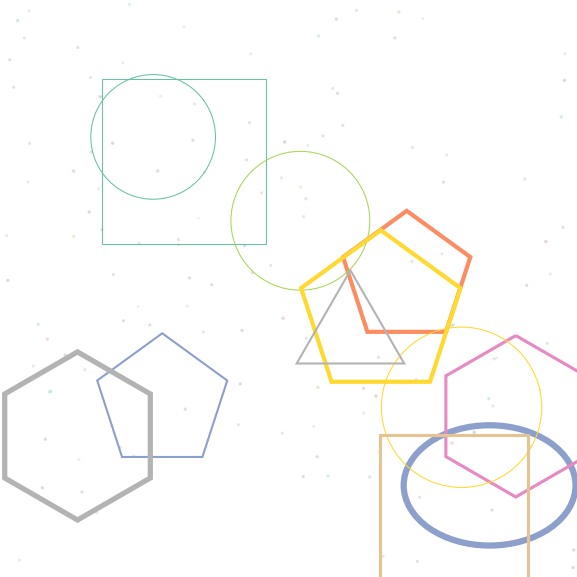[{"shape": "circle", "thickness": 0.5, "radius": 0.54, "center": [0.265, 0.762]}, {"shape": "square", "thickness": 0.5, "radius": 0.71, "center": [0.318, 0.72]}, {"shape": "pentagon", "thickness": 2, "radius": 0.58, "center": [0.704, 0.518]}, {"shape": "pentagon", "thickness": 1, "radius": 0.59, "center": [0.281, 0.304]}, {"shape": "oval", "thickness": 3, "radius": 0.74, "center": [0.848, 0.159]}, {"shape": "hexagon", "thickness": 1.5, "radius": 0.7, "center": [0.893, 0.278]}, {"shape": "circle", "thickness": 0.5, "radius": 0.6, "center": [0.52, 0.617]}, {"shape": "circle", "thickness": 0.5, "radius": 0.69, "center": [0.799, 0.294]}, {"shape": "pentagon", "thickness": 2, "radius": 0.73, "center": [0.659, 0.455]}, {"shape": "square", "thickness": 1.5, "radius": 0.64, "center": [0.787, 0.117]}, {"shape": "triangle", "thickness": 1, "radius": 0.54, "center": [0.607, 0.423]}, {"shape": "hexagon", "thickness": 2.5, "radius": 0.73, "center": [0.134, 0.244]}]